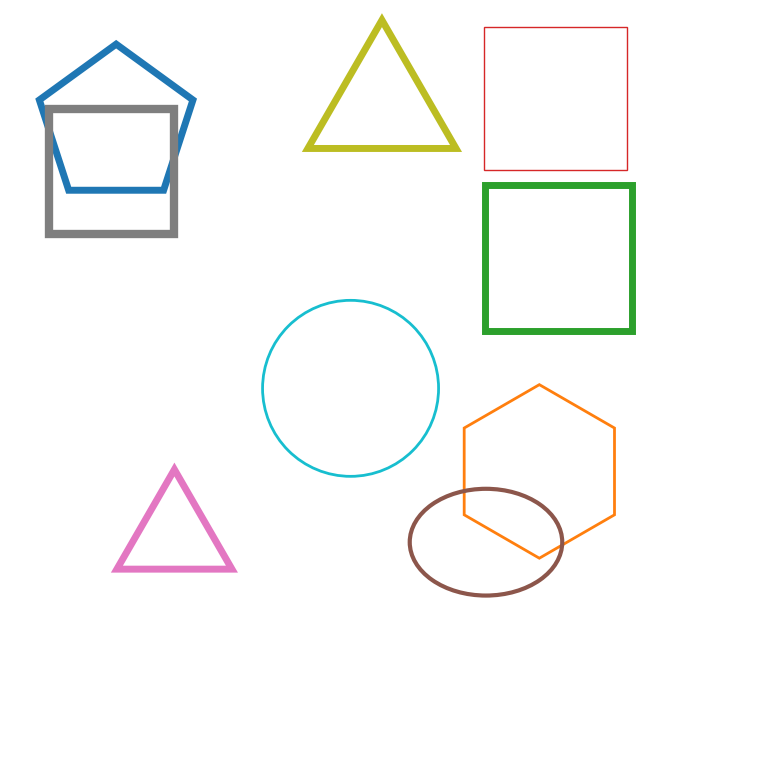[{"shape": "pentagon", "thickness": 2.5, "radius": 0.52, "center": [0.151, 0.838]}, {"shape": "hexagon", "thickness": 1, "radius": 0.56, "center": [0.7, 0.388]}, {"shape": "square", "thickness": 2.5, "radius": 0.48, "center": [0.725, 0.665]}, {"shape": "square", "thickness": 0.5, "radius": 0.46, "center": [0.721, 0.872]}, {"shape": "oval", "thickness": 1.5, "radius": 0.5, "center": [0.631, 0.296]}, {"shape": "triangle", "thickness": 2.5, "radius": 0.43, "center": [0.227, 0.304]}, {"shape": "square", "thickness": 3, "radius": 0.4, "center": [0.145, 0.777]}, {"shape": "triangle", "thickness": 2.5, "radius": 0.56, "center": [0.496, 0.863]}, {"shape": "circle", "thickness": 1, "radius": 0.57, "center": [0.455, 0.496]}]